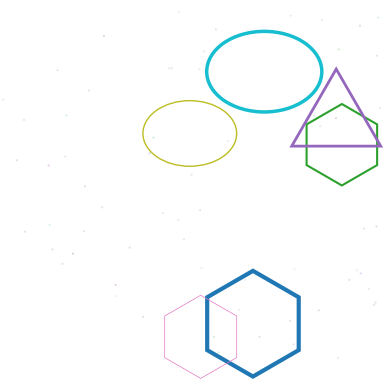[{"shape": "hexagon", "thickness": 3, "radius": 0.69, "center": [0.657, 0.159]}, {"shape": "hexagon", "thickness": 1.5, "radius": 0.53, "center": [0.888, 0.624]}, {"shape": "triangle", "thickness": 2, "radius": 0.67, "center": [0.873, 0.687]}, {"shape": "hexagon", "thickness": 0.5, "radius": 0.54, "center": [0.521, 0.125]}, {"shape": "oval", "thickness": 1, "radius": 0.61, "center": [0.493, 0.653]}, {"shape": "oval", "thickness": 2.5, "radius": 0.75, "center": [0.686, 0.814]}]